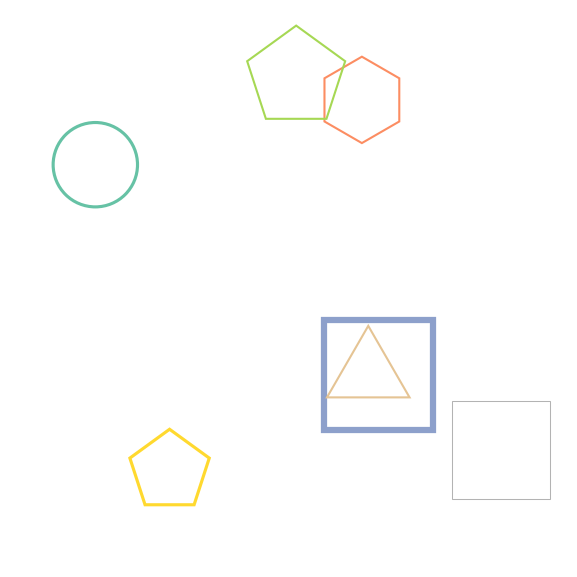[{"shape": "circle", "thickness": 1.5, "radius": 0.37, "center": [0.165, 0.714]}, {"shape": "hexagon", "thickness": 1, "radius": 0.37, "center": [0.627, 0.826]}, {"shape": "square", "thickness": 3, "radius": 0.47, "center": [0.655, 0.349]}, {"shape": "pentagon", "thickness": 1, "radius": 0.45, "center": [0.513, 0.866]}, {"shape": "pentagon", "thickness": 1.5, "radius": 0.36, "center": [0.294, 0.184]}, {"shape": "triangle", "thickness": 1, "radius": 0.41, "center": [0.638, 0.352]}, {"shape": "square", "thickness": 0.5, "radius": 0.42, "center": [0.867, 0.219]}]